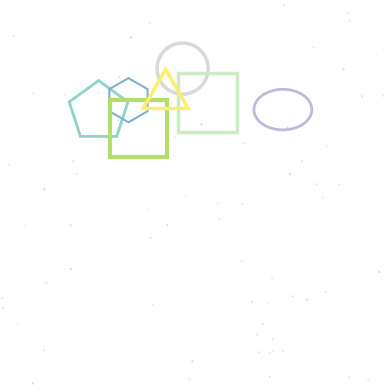[{"shape": "pentagon", "thickness": 2, "radius": 0.4, "center": [0.256, 0.71]}, {"shape": "oval", "thickness": 2, "radius": 0.38, "center": [0.735, 0.715]}, {"shape": "hexagon", "thickness": 1.5, "radius": 0.29, "center": [0.334, 0.74]}, {"shape": "square", "thickness": 3, "radius": 0.37, "center": [0.36, 0.666]}, {"shape": "circle", "thickness": 2.5, "radius": 0.33, "center": [0.474, 0.822]}, {"shape": "square", "thickness": 2.5, "radius": 0.39, "center": [0.539, 0.734]}, {"shape": "triangle", "thickness": 2.5, "radius": 0.34, "center": [0.43, 0.752]}]